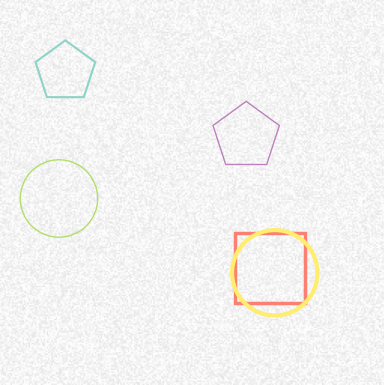[{"shape": "pentagon", "thickness": 1.5, "radius": 0.41, "center": [0.17, 0.814]}, {"shape": "square", "thickness": 2.5, "radius": 0.46, "center": [0.701, 0.304]}, {"shape": "circle", "thickness": 1, "radius": 0.5, "center": [0.153, 0.484]}, {"shape": "pentagon", "thickness": 1, "radius": 0.45, "center": [0.639, 0.646]}, {"shape": "circle", "thickness": 3, "radius": 0.55, "center": [0.714, 0.291]}]